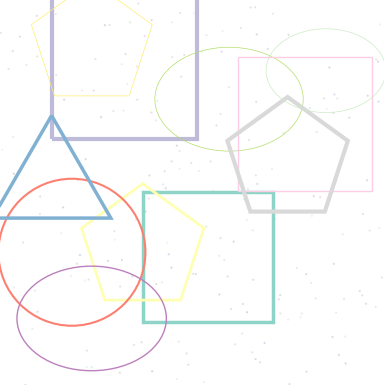[{"shape": "square", "thickness": 2.5, "radius": 0.85, "center": [0.54, 0.333]}, {"shape": "pentagon", "thickness": 2, "radius": 0.84, "center": [0.371, 0.356]}, {"shape": "square", "thickness": 3, "radius": 0.94, "center": [0.323, 0.827]}, {"shape": "circle", "thickness": 1.5, "radius": 0.95, "center": [0.187, 0.345]}, {"shape": "triangle", "thickness": 2.5, "radius": 0.89, "center": [0.134, 0.522]}, {"shape": "oval", "thickness": 0.5, "radius": 0.96, "center": [0.595, 0.742]}, {"shape": "square", "thickness": 1, "radius": 0.87, "center": [0.793, 0.678]}, {"shape": "pentagon", "thickness": 3, "radius": 0.82, "center": [0.747, 0.583]}, {"shape": "oval", "thickness": 1, "radius": 0.97, "center": [0.238, 0.173]}, {"shape": "oval", "thickness": 0.5, "radius": 0.78, "center": [0.847, 0.816]}, {"shape": "pentagon", "thickness": 0.5, "radius": 0.83, "center": [0.238, 0.885]}]